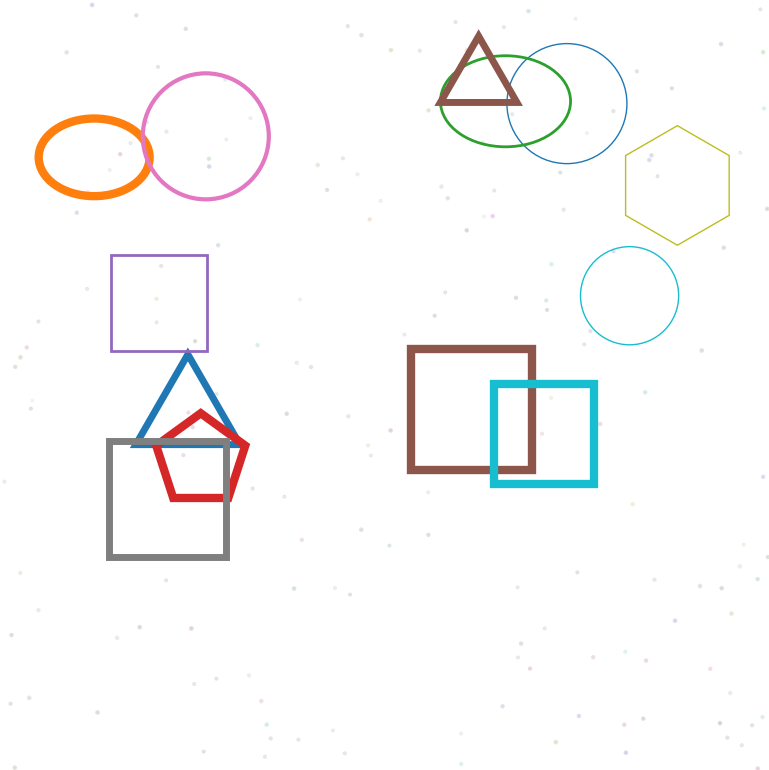[{"shape": "triangle", "thickness": 2.5, "radius": 0.39, "center": [0.244, 0.462]}, {"shape": "circle", "thickness": 0.5, "radius": 0.39, "center": [0.736, 0.865]}, {"shape": "oval", "thickness": 3, "radius": 0.36, "center": [0.122, 0.796]}, {"shape": "oval", "thickness": 1, "radius": 0.42, "center": [0.657, 0.868]}, {"shape": "pentagon", "thickness": 3, "radius": 0.3, "center": [0.261, 0.402]}, {"shape": "square", "thickness": 1, "radius": 0.31, "center": [0.207, 0.607]}, {"shape": "square", "thickness": 3, "radius": 0.39, "center": [0.613, 0.468]}, {"shape": "triangle", "thickness": 2.5, "radius": 0.29, "center": [0.622, 0.896]}, {"shape": "circle", "thickness": 1.5, "radius": 0.41, "center": [0.267, 0.823]}, {"shape": "square", "thickness": 2.5, "radius": 0.38, "center": [0.218, 0.352]}, {"shape": "hexagon", "thickness": 0.5, "radius": 0.39, "center": [0.88, 0.759]}, {"shape": "circle", "thickness": 0.5, "radius": 0.32, "center": [0.818, 0.616]}, {"shape": "square", "thickness": 3, "radius": 0.33, "center": [0.707, 0.436]}]